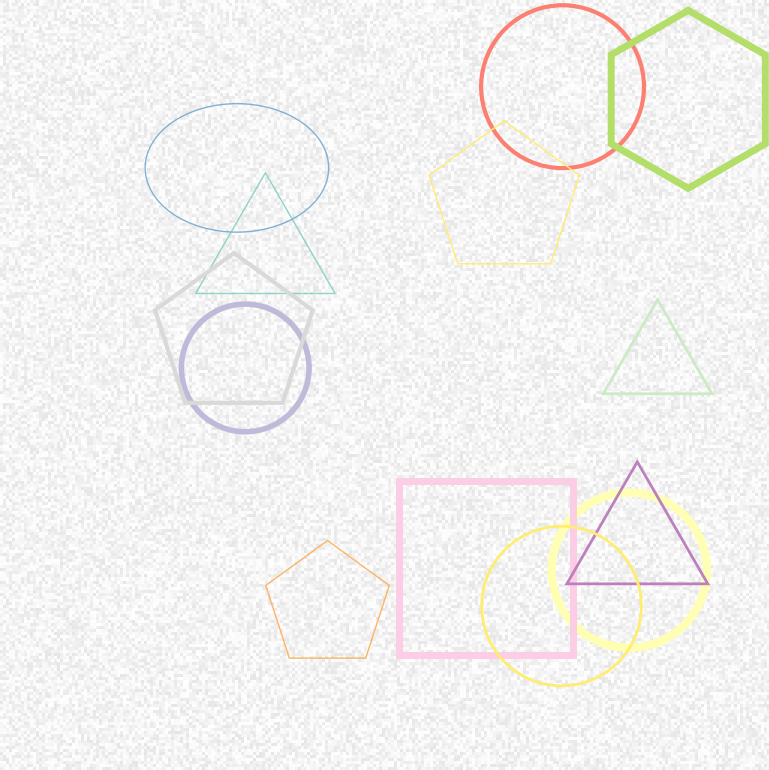[{"shape": "triangle", "thickness": 0.5, "radius": 0.52, "center": [0.345, 0.671]}, {"shape": "circle", "thickness": 3, "radius": 0.5, "center": [0.817, 0.259]}, {"shape": "circle", "thickness": 2, "radius": 0.41, "center": [0.318, 0.522]}, {"shape": "circle", "thickness": 1.5, "radius": 0.53, "center": [0.731, 0.887]}, {"shape": "oval", "thickness": 0.5, "radius": 0.6, "center": [0.308, 0.782]}, {"shape": "pentagon", "thickness": 0.5, "radius": 0.42, "center": [0.425, 0.214]}, {"shape": "hexagon", "thickness": 2.5, "radius": 0.58, "center": [0.894, 0.871]}, {"shape": "square", "thickness": 2.5, "radius": 0.57, "center": [0.632, 0.262]}, {"shape": "pentagon", "thickness": 1.5, "radius": 0.54, "center": [0.304, 0.564]}, {"shape": "triangle", "thickness": 1, "radius": 0.53, "center": [0.828, 0.295]}, {"shape": "triangle", "thickness": 1, "radius": 0.41, "center": [0.854, 0.529]}, {"shape": "circle", "thickness": 1, "radius": 0.52, "center": [0.729, 0.213]}, {"shape": "pentagon", "thickness": 0.5, "radius": 0.51, "center": [0.655, 0.74]}]